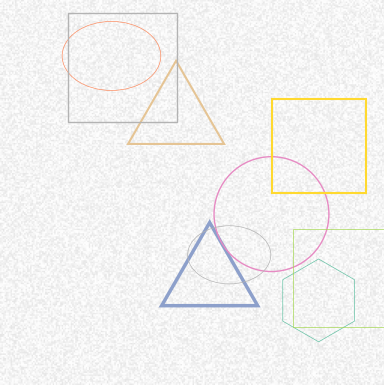[{"shape": "hexagon", "thickness": 0.5, "radius": 0.54, "center": [0.828, 0.22]}, {"shape": "oval", "thickness": 0.5, "radius": 0.64, "center": [0.29, 0.855]}, {"shape": "triangle", "thickness": 2.5, "radius": 0.72, "center": [0.545, 0.278]}, {"shape": "circle", "thickness": 1, "radius": 0.75, "center": [0.705, 0.444]}, {"shape": "square", "thickness": 0.5, "radius": 0.64, "center": [0.889, 0.278]}, {"shape": "square", "thickness": 1.5, "radius": 0.61, "center": [0.829, 0.621]}, {"shape": "triangle", "thickness": 1.5, "radius": 0.72, "center": [0.457, 0.698]}, {"shape": "oval", "thickness": 0.5, "radius": 0.54, "center": [0.595, 0.338]}, {"shape": "square", "thickness": 1, "radius": 0.7, "center": [0.319, 0.825]}]